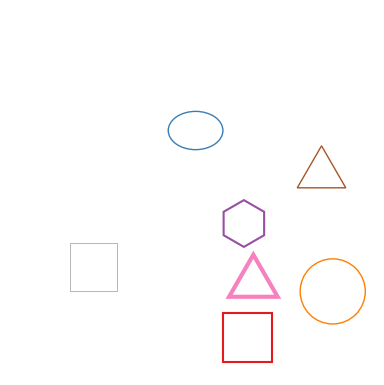[{"shape": "square", "thickness": 1.5, "radius": 0.32, "center": [0.643, 0.124]}, {"shape": "oval", "thickness": 1, "radius": 0.35, "center": [0.508, 0.661]}, {"shape": "hexagon", "thickness": 1.5, "radius": 0.3, "center": [0.633, 0.419]}, {"shape": "circle", "thickness": 1, "radius": 0.42, "center": [0.864, 0.243]}, {"shape": "triangle", "thickness": 1, "radius": 0.36, "center": [0.835, 0.549]}, {"shape": "triangle", "thickness": 3, "radius": 0.36, "center": [0.658, 0.266]}, {"shape": "square", "thickness": 0.5, "radius": 0.31, "center": [0.243, 0.307]}]